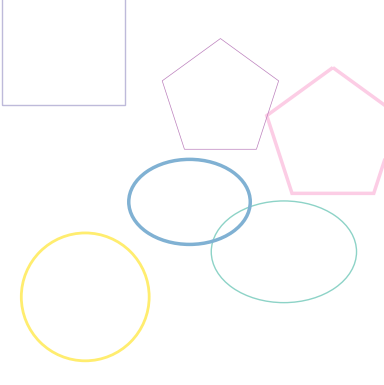[{"shape": "oval", "thickness": 1, "radius": 0.94, "center": [0.737, 0.346]}, {"shape": "square", "thickness": 1, "radius": 0.8, "center": [0.165, 0.889]}, {"shape": "oval", "thickness": 2.5, "radius": 0.79, "center": [0.492, 0.476]}, {"shape": "pentagon", "thickness": 2.5, "radius": 0.9, "center": [0.865, 0.644]}, {"shape": "pentagon", "thickness": 0.5, "radius": 0.79, "center": [0.573, 0.741]}, {"shape": "circle", "thickness": 2, "radius": 0.83, "center": [0.221, 0.229]}]